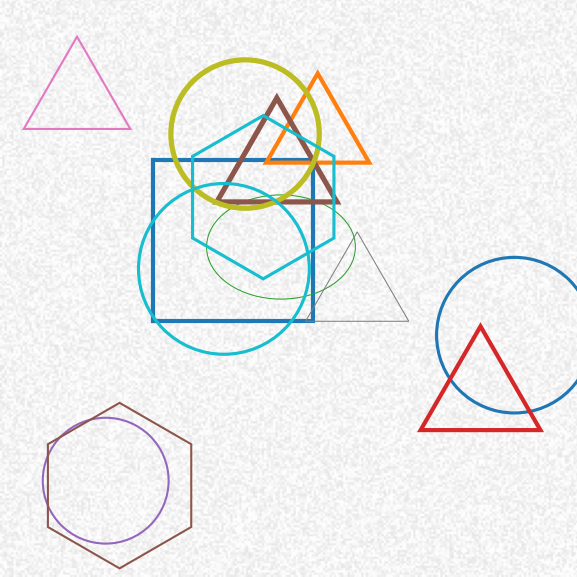[{"shape": "square", "thickness": 2, "radius": 0.7, "center": [0.403, 0.583]}, {"shape": "circle", "thickness": 1.5, "radius": 0.67, "center": [0.891, 0.419]}, {"shape": "triangle", "thickness": 2, "radius": 0.52, "center": [0.55, 0.769]}, {"shape": "oval", "thickness": 0.5, "radius": 0.64, "center": [0.487, 0.571]}, {"shape": "triangle", "thickness": 2, "radius": 0.6, "center": [0.832, 0.314]}, {"shape": "circle", "thickness": 1, "radius": 0.54, "center": [0.183, 0.167]}, {"shape": "hexagon", "thickness": 1, "radius": 0.72, "center": [0.207, 0.158]}, {"shape": "triangle", "thickness": 2.5, "radius": 0.6, "center": [0.479, 0.71]}, {"shape": "triangle", "thickness": 1, "radius": 0.53, "center": [0.133, 0.829]}, {"shape": "triangle", "thickness": 0.5, "radius": 0.52, "center": [0.619, 0.494]}, {"shape": "circle", "thickness": 2.5, "radius": 0.64, "center": [0.424, 0.767]}, {"shape": "circle", "thickness": 1.5, "radius": 0.74, "center": [0.388, 0.534]}, {"shape": "hexagon", "thickness": 1.5, "radius": 0.71, "center": [0.456, 0.658]}]